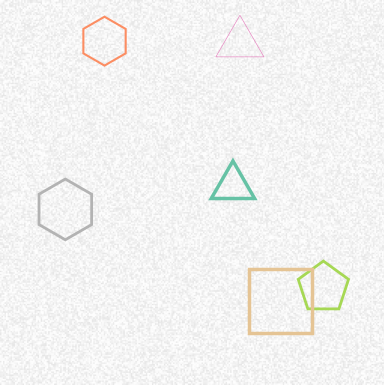[{"shape": "triangle", "thickness": 2.5, "radius": 0.33, "center": [0.605, 0.517]}, {"shape": "hexagon", "thickness": 1.5, "radius": 0.32, "center": [0.271, 0.893]}, {"shape": "triangle", "thickness": 0.5, "radius": 0.36, "center": [0.623, 0.888]}, {"shape": "pentagon", "thickness": 2, "radius": 0.34, "center": [0.84, 0.253]}, {"shape": "square", "thickness": 2.5, "radius": 0.41, "center": [0.728, 0.218]}, {"shape": "hexagon", "thickness": 2, "radius": 0.39, "center": [0.17, 0.456]}]